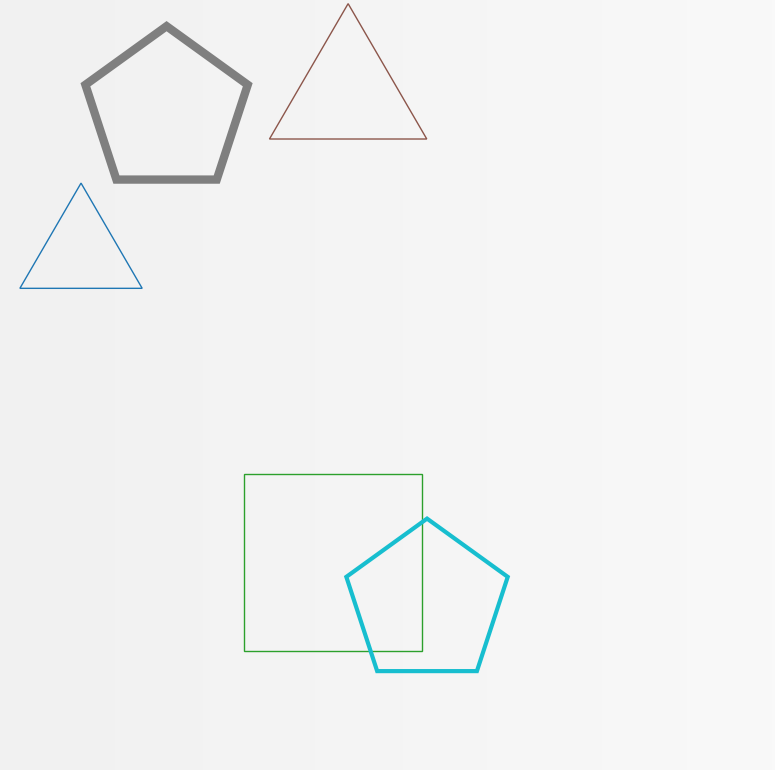[{"shape": "triangle", "thickness": 0.5, "radius": 0.46, "center": [0.105, 0.671]}, {"shape": "square", "thickness": 0.5, "radius": 0.57, "center": [0.429, 0.27]}, {"shape": "triangle", "thickness": 0.5, "radius": 0.59, "center": [0.449, 0.878]}, {"shape": "pentagon", "thickness": 3, "radius": 0.55, "center": [0.215, 0.856]}, {"shape": "pentagon", "thickness": 1.5, "radius": 0.55, "center": [0.551, 0.217]}]